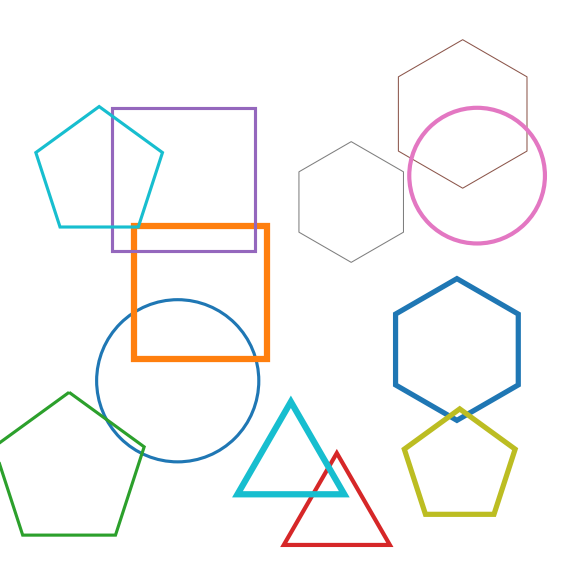[{"shape": "hexagon", "thickness": 2.5, "radius": 0.61, "center": [0.791, 0.394]}, {"shape": "circle", "thickness": 1.5, "radius": 0.7, "center": [0.308, 0.34]}, {"shape": "square", "thickness": 3, "radius": 0.57, "center": [0.347, 0.493]}, {"shape": "pentagon", "thickness": 1.5, "radius": 0.68, "center": [0.12, 0.183]}, {"shape": "triangle", "thickness": 2, "radius": 0.53, "center": [0.583, 0.109]}, {"shape": "square", "thickness": 1.5, "radius": 0.62, "center": [0.318, 0.689]}, {"shape": "hexagon", "thickness": 0.5, "radius": 0.64, "center": [0.801, 0.802]}, {"shape": "circle", "thickness": 2, "radius": 0.59, "center": [0.826, 0.695]}, {"shape": "hexagon", "thickness": 0.5, "radius": 0.52, "center": [0.608, 0.649]}, {"shape": "pentagon", "thickness": 2.5, "radius": 0.5, "center": [0.796, 0.19]}, {"shape": "pentagon", "thickness": 1.5, "radius": 0.58, "center": [0.172, 0.699]}, {"shape": "triangle", "thickness": 3, "radius": 0.53, "center": [0.504, 0.197]}]